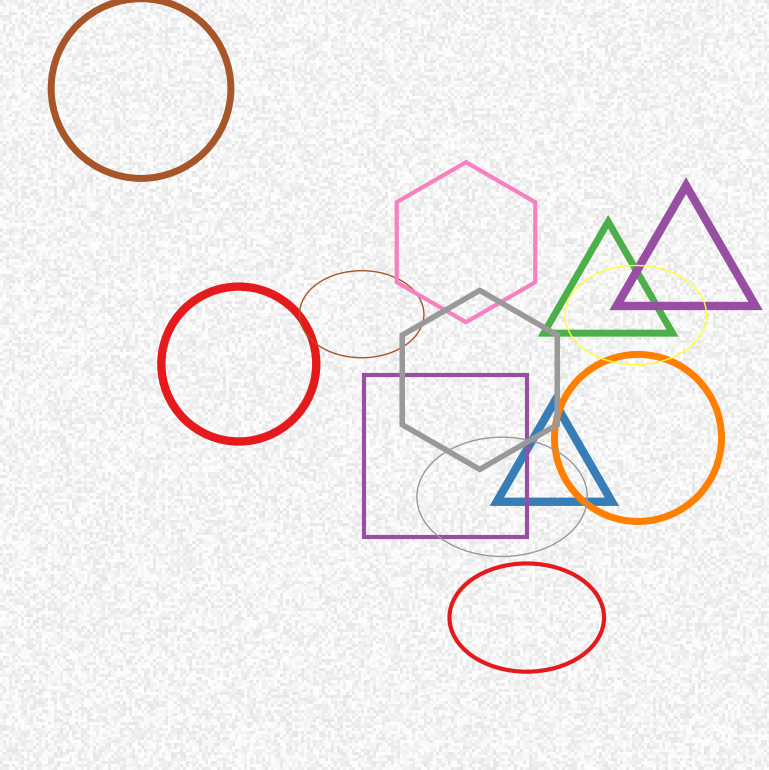[{"shape": "oval", "thickness": 1.5, "radius": 0.5, "center": [0.684, 0.198]}, {"shape": "circle", "thickness": 3, "radius": 0.5, "center": [0.31, 0.527]}, {"shape": "triangle", "thickness": 3, "radius": 0.43, "center": [0.72, 0.392]}, {"shape": "triangle", "thickness": 2.5, "radius": 0.48, "center": [0.79, 0.616]}, {"shape": "triangle", "thickness": 3, "radius": 0.52, "center": [0.891, 0.655]}, {"shape": "square", "thickness": 1.5, "radius": 0.53, "center": [0.578, 0.408]}, {"shape": "circle", "thickness": 2.5, "radius": 0.54, "center": [0.829, 0.431]}, {"shape": "oval", "thickness": 0.5, "radius": 0.46, "center": [0.826, 0.591]}, {"shape": "circle", "thickness": 2.5, "radius": 0.58, "center": [0.183, 0.885]}, {"shape": "oval", "thickness": 0.5, "radius": 0.4, "center": [0.47, 0.592]}, {"shape": "hexagon", "thickness": 1.5, "radius": 0.52, "center": [0.605, 0.685]}, {"shape": "oval", "thickness": 0.5, "radius": 0.55, "center": [0.652, 0.355]}, {"shape": "hexagon", "thickness": 2, "radius": 0.58, "center": [0.623, 0.507]}]